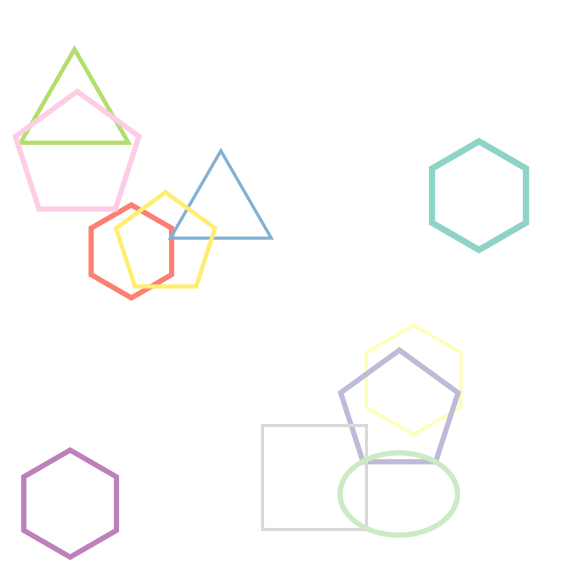[{"shape": "hexagon", "thickness": 3, "radius": 0.47, "center": [0.829, 0.66]}, {"shape": "hexagon", "thickness": 1.5, "radius": 0.47, "center": [0.716, 0.341]}, {"shape": "pentagon", "thickness": 2.5, "radius": 0.53, "center": [0.692, 0.286]}, {"shape": "hexagon", "thickness": 2.5, "radius": 0.4, "center": [0.227, 0.564]}, {"shape": "triangle", "thickness": 1.5, "radius": 0.5, "center": [0.382, 0.637]}, {"shape": "triangle", "thickness": 2, "radius": 0.54, "center": [0.129, 0.806]}, {"shape": "pentagon", "thickness": 2.5, "radius": 0.56, "center": [0.134, 0.728]}, {"shape": "square", "thickness": 1.5, "radius": 0.45, "center": [0.544, 0.173]}, {"shape": "hexagon", "thickness": 2.5, "radius": 0.46, "center": [0.121, 0.127]}, {"shape": "oval", "thickness": 2.5, "radius": 0.51, "center": [0.691, 0.144]}, {"shape": "pentagon", "thickness": 2, "radius": 0.45, "center": [0.287, 0.576]}]